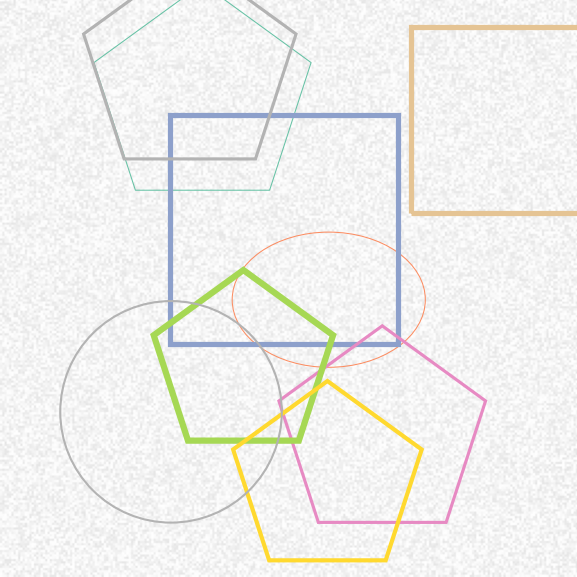[{"shape": "pentagon", "thickness": 0.5, "radius": 0.99, "center": [0.351, 0.83]}, {"shape": "oval", "thickness": 0.5, "radius": 0.84, "center": [0.569, 0.48]}, {"shape": "square", "thickness": 2.5, "radius": 0.99, "center": [0.492, 0.602]}, {"shape": "pentagon", "thickness": 1.5, "radius": 0.94, "center": [0.662, 0.247]}, {"shape": "pentagon", "thickness": 3, "radius": 0.82, "center": [0.421, 0.368]}, {"shape": "pentagon", "thickness": 2, "radius": 0.86, "center": [0.567, 0.168]}, {"shape": "square", "thickness": 2.5, "radius": 0.8, "center": [0.872, 0.792]}, {"shape": "pentagon", "thickness": 1.5, "radius": 0.97, "center": [0.329, 0.88]}, {"shape": "circle", "thickness": 1, "radius": 0.96, "center": [0.296, 0.286]}]